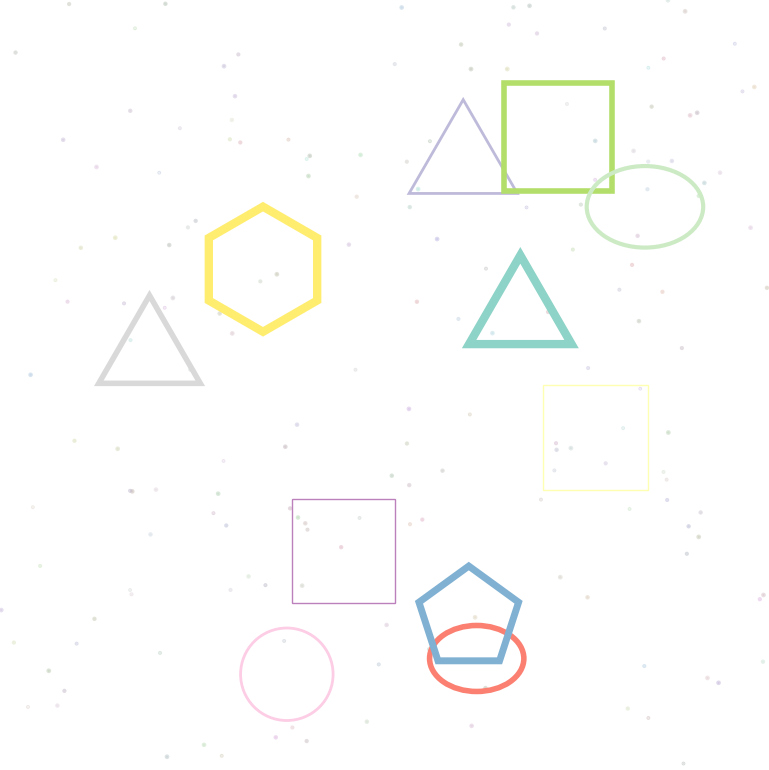[{"shape": "triangle", "thickness": 3, "radius": 0.38, "center": [0.676, 0.592]}, {"shape": "square", "thickness": 0.5, "radius": 0.34, "center": [0.774, 0.432]}, {"shape": "triangle", "thickness": 1, "radius": 0.41, "center": [0.602, 0.789]}, {"shape": "oval", "thickness": 2, "radius": 0.31, "center": [0.619, 0.145]}, {"shape": "pentagon", "thickness": 2.5, "radius": 0.34, "center": [0.609, 0.197]}, {"shape": "square", "thickness": 2, "radius": 0.35, "center": [0.725, 0.822]}, {"shape": "circle", "thickness": 1, "radius": 0.3, "center": [0.373, 0.124]}, {"shape": "triangle", "thickness": 2, "radius": 0.38, "center": [0.194, 0.54]}, {"shape": "square", "thickness": 0.5, "radius": 0.34, "center": [0.446, 0.285]}, {"shape": "oval", "thickness": 1.5, "radius": 0.38, "center": [0.838, 0.731]}, {"shape": "hexagon", "thickness": 3, "radius": 0.41, "center": [0.342, 0.65]}]